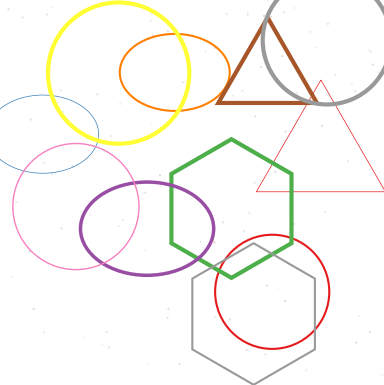[{"shape": "circle", "thickness": 1.5, "radius": 0.74, "center": [0.707, 0.242]}, {"shape": "triangle", "thickness": 0.5, "radius": 0.97, "center": [0.833, 0.599]}, {"shape": "oval", "thickness": 0.5, "radius": 0.73, "center": [0.111, 0.652]}, {"shape": "hexagon", "thickness": 3, "radius": 0.9, "center": [0.601, 0.458]}, {"shape": "oval", "thickness": 2.5, "radius": 0.86, "center": [0.382, 0.406]}, {"shape": "oval", "thickness": 1.5, "radius": 0.71, "center": [0.454, 0.812]}, {"shape": "circle", "thickness": 3, "radius": 0.92, "center": [0.308, 0.81]}, {"shape": "triangle", "thickness": 3, "radius": 0.74, "center": [0.695, 0.806]}, {"shape": "circle", "thickness": 1, "radius": 0.82, "center": [0.197, 0.463]}, {"shape": "hexagon", "thickness": 1.5, "radius": 0.92, "center": [0.659, 0.184]}, {"shape": "circle", "thickness": 3, "radius": 0.83, "center": [0.849, 0.895]}]